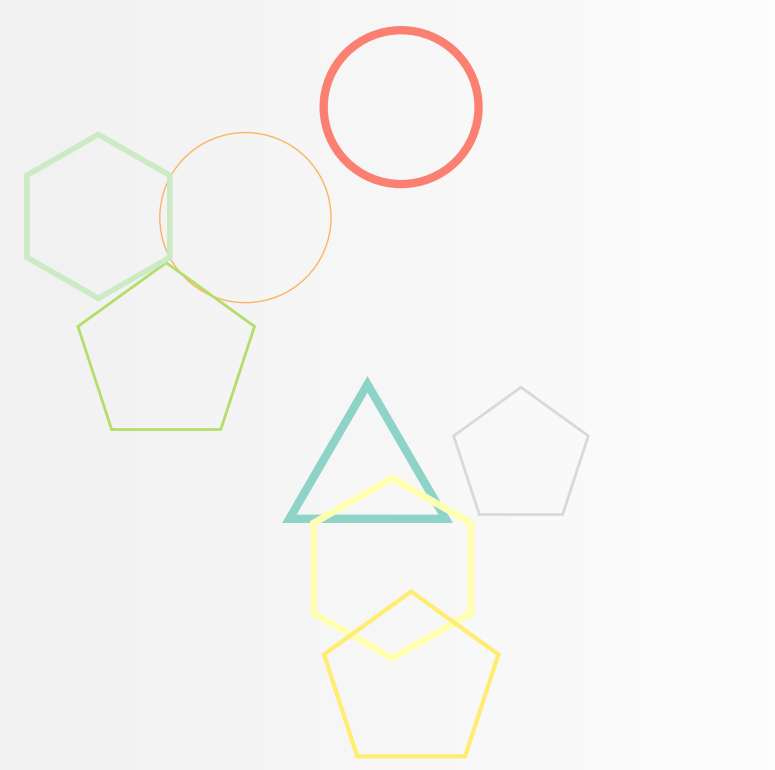[{"shape": "triangle", "thickness": 3, "radius": 0.58, "center": [0.474, 0.384]}, {"shape": "hexagon", "thickness": 2.5, "radius": 0.59, "center": [0.506, 0.262]}, {"shape": "circle", "thickness": 3, "radius": 0.5, "center": [0.518, 0.861]}, {"shape": "circle", "thickness": 0.5, "radius": 0.55, "center": [0.317, 0.717]}, {"shape": "pentagon", "thickness": 1, "radius": 0.6, "center": [0.214, 0.539]}, {"shape": "pentagon", "thickness": 1, "radius": 0.46, "center": [0.672, 0.406]}, {"shape": "hexagon", "thickness": 2, "radius": 0.53, "center": [0.127, 0.719]}, {"shape": "pentagon", "thickness": 1.5, "radius": 0.59, "center": [0.531, 0.113]}]